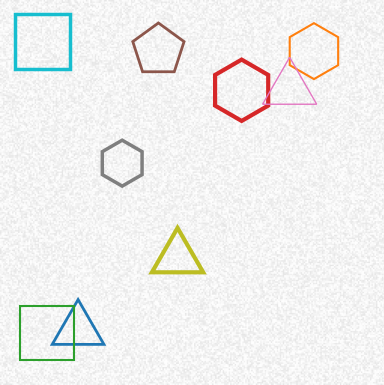[{"shape": "triangle", "thickness": 2, "radius": 0.39, "center": [0.203, 0.144]}, {"shape": "hexagon", "thickness": 1.5, "radius": 0.36, "center": [0.815, 0.867]}, {"shape": "square", "thickness": 1.5, "radius": 0.35, "center": [0.123, 0.136]}, {"shape": "hexagon", "thickness": 3, "radius": 0.4, "center": [0.628, 0.766]}, {"shape": "pentagon", "thickness": 2, "radius": 0.35, "center": [0.411, 0.87]}, {"shape": "triangle", "thickness": 1, "radius": 0.41, "center": [0.752, 0.77]}, {"shape": "hexagon", "thickness": 2.5, "radius": 0.3, "center": [0.317, 0.576]}, {"shape": "triangle", "thickness": 3, "radius": 0.38, "center": [0.461, 0.331]}, {"shape": "square", "thickness": 2.5, "radius": 0.36, "center": [0.111, 0.893]}]